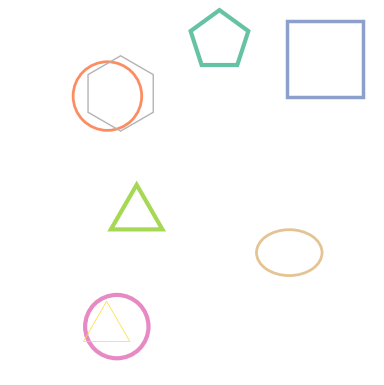[{"shape": "pentagon", "thickness": 3, "radius": 0.39, "center": [0.57, 0.895]}, {"shape": "circle", "thickness": 2, "radius": 0.45, "center": [0.279, 0.75]}, {"shape": "square", "thickness": 2.5, "radius": 0.49, "center": [0.845, 0.846]}, {"shape": "circle", "thickness": 3, "radius": 0.41, "center": [0.303, 0.152]}, {"shape": "triangle", "thickness": 3, "radius": 0.39, "center": [0.355, 0.443]}, {"shape": "triangle", "thickness": 0.5, "radius": 0.35, "center": [0.277, 0.148]}, {"shape": "oval", "thickness": 2, "radius": 0.43, "center": [0.751, 0.344]}, {"shape": "hexagon", "thickness": 1, "radius": 0.49, "center": [0.313, 0.757]}]